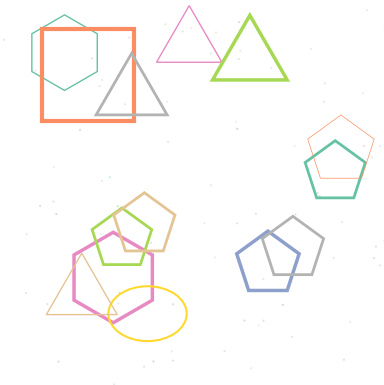[{"shape": "hexagon", "thickness": 1, "radius": 0.49, "center": [0.168, 0.863]}, {"shape": "pentagon", "thickness": 2, "radius": 0.41, "center": [0.871, 0.553]}, {"shape": "pentagon", "thickness": 0.5, "radius": 0.45, "center": [0.886, 0.611]}, {"shape": "square", "thickness": 3, "radius": 0.6, "center": [0.228, 0.806]}, {"shape": "pentagon", "thickness": 2.5, "radius": 0.43, "center": [0.696, 0.314]}, {"shape": "hexagon", "thickness": 2.5, "radius": 0.59, "center": [0.294, 0.279]}, {"shape": "triangle", "thickness": 1, "radius": 0.49, "center": [0.491, 0.887]}, {"shape": "pentagon", "thickness": 2, "radius": 0.41, "center": [0.317, 0.379]}, {"shape": "triangle", "thickness": 2.5, "radius": 0.56, "center": [0.649, 0.848]}, {"shape": "oval", "thickness": 1.5, "radius": 0.51, "center": [0.383, 0.185]}, {"shape": "pentagon", "thickness": 2, "radius": 0.42, "center": [0.375, 0.416]}, {"shape": "triangle", "thickness": 1, "radius": 0.53, "center": [0.212, 0.236]}, {"shape": "triangle", "thickness": 2, "radius": 0.53, "center": [0.342, 0.755]}, {"shape": "pentagon", "thickness": 2, "radius": 0.42, "center": [0.761, 0.354]}]